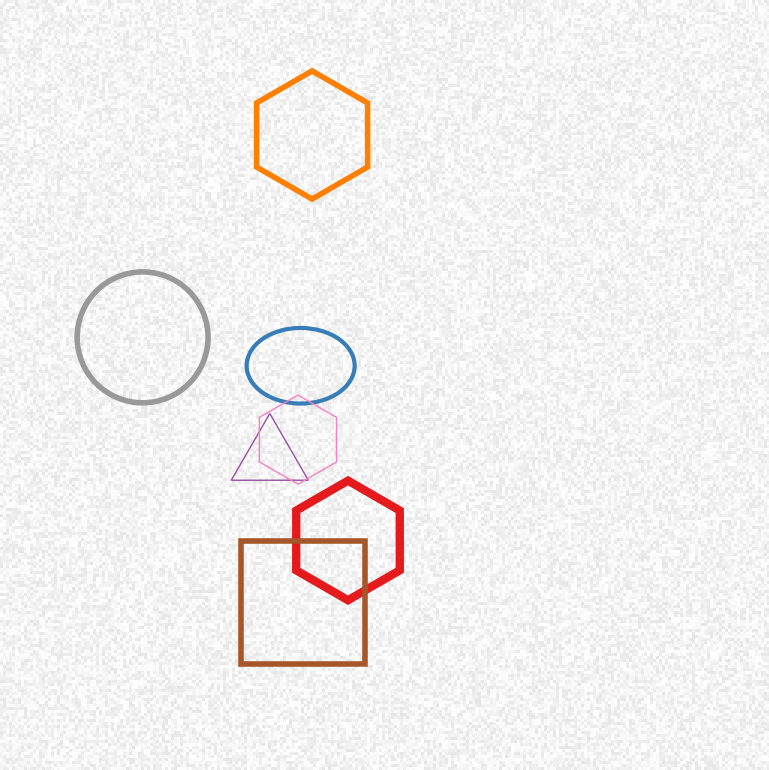[{"shape": "hexagon", "thickness": 3, "radius": 0.39, "center": [0.452, 0.298]}, {"shape": "oval", "thickness": 1.5, "radius": 0.35, "center": [0.39, 0.525]}, {"shape": "triangle", "thickness": 0.5, "radius": 0.29, "center": [0.35, 0.405]}, {"shape": "hexagon", "thickness": 2, "radius": 0.42, "center": [0.405, 0.825]}, {"shape": "square", "thickness": 2, "radius": 0.4, "center": [0.394, 0.218]}, {"shape": "hexagon", "thickness": 0.5, "radius": 0.29, "center": [0.387, 0.429]}, {"shape": "circle", "thickness": 2, "radius": 0.42, "center": [0.185, 0.562]}]